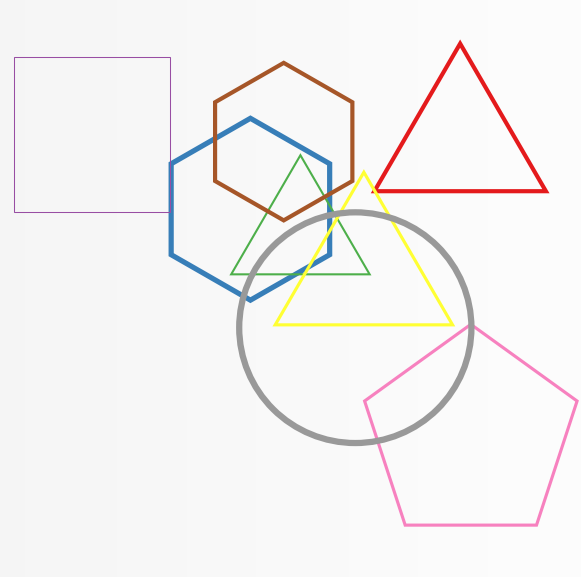[{"shape": "triangle", "thickness": 2, "radius": 0.85, "center": [0.792, 0.753]}, {"shape": "hexagon", "thickness": 2.5, "radius": 0.79, "center": [0.431, 0.637]}, {"shape": "triangle", "thickness": 1, "radius": 0.69, "center": [0.517, 0.593]}, {"shape": "square", "thickness": 0.5, "radius": 0.67, "center": [0.158, 0.767]}, {"shape": "triangle", "thickness": 1.5, "radius": 0.88, "center": [0.626, 0.525]}, {"shape": "hexagon", "thickness": 2, "radius": 0.68, "center": [0.488, 0.754]}, {"shape": "pentagon", "thickness": 1.5, "radius": 0.96, "center": [0.81, 0.245]}, {"shape": "circle", "thickness": 3, "radius": 1.0, "center": [0.611, 0.432]}]